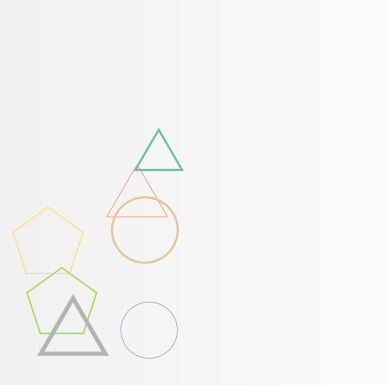[{"shape": "triangle", "thickness": 1.5, "radius": 0.35, "center": [0.41, 0.593]}, {"shape": "triangle", "thickness": 0.5, "radius": 0.45, "center": [0.354, 0.482]}, {"shape": "circle", "thickness": 0.5, "radius": 0.36, "center": [0.385, 0.142]}, {"shape": "pentagon", "thickness": 1, "radius": 0.47, "center": [0.159, 0.21]}, {"shape": "pentagon", "thickness": 0.5, "radius": 0.48, "center": [0.124, 0.367]}, {"shape": "circle", "thickness": 1.5, "radius": 0.42, "center": [0.374, 0.403]}, {"shape": "triangle", "thickness": 3, "radius": 0.48, "center": [0.188, 0.129]}]